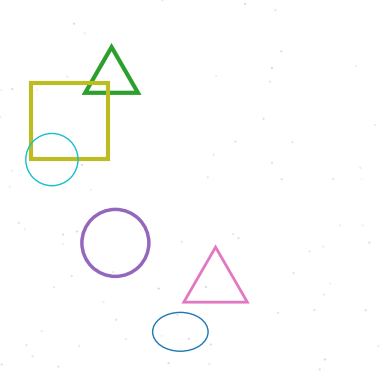[{"shape": "oval", "thickness": 1, "radius": 0.36, "center": [0.468, 0.138]}, {"shape": "triangle", "thickness": 3, "radius": 0.4, "center": [0.29, 0.799]}, {"shape": "circle", "thickness": 2.5, "radius": 0.43, "center": [0.3, 0.369]}, {"shape": "triangle", "thickness": 2, "radius": 0.48, "center": [0.56, 0.263]}, {"shape": "square", "thickness": 3, "radius": 0.5, "center": [0.181, 0.686]}, {"shape": "circle", "thickness": 1, "radius": 0.34, "center": [0.135, 0.586]}]